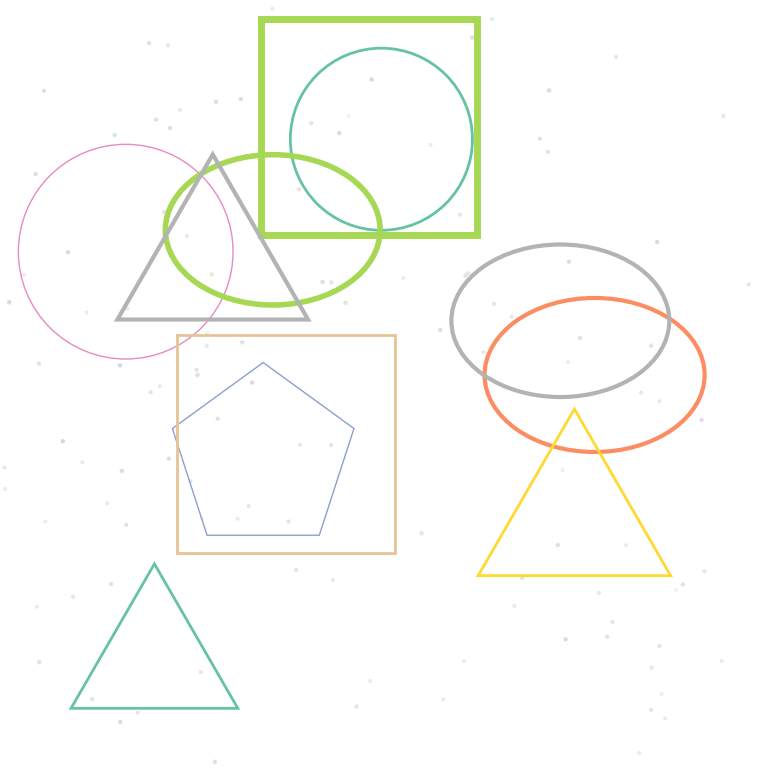[{"shape": "triangle", "thickness": 1, "radius": 0.63, "center": [0.201, 0.143]}, {"shape": "circle", "thickness": 1, "radius": 0.59, "center": [0.495, 0.819]}, {"shape": "oval", "thickness": 1.5, "radius": 0.71, "center": [0.772, 0.513]}, {"shape": "pentagon", "thickness": 0.5, "radius": 0.62, "center": [0.342, 0.405]}, {"shape": "circle", "thickness": 0.5, "radius": 0.7, "center": [0.163, 0.673]}, {"shape": "oval", "thickness": 2, "radius": 0.7, "center": [0.354, 0.701]}, {"shape": "square", "thickness": 2.5, "radius": 0.7, "center": [0.479, 0.835]}, {"shape": "triangle", "thickness": 1, "radius": 0.72, "center": [0.746, 0.325]}, {"shape": "square", "thickness": 1, "radius": 0.71, "center": [0.371, 0.423]}, {"shape": "triangle", "thickness": 1.5, "radius": 0.71, "center": [0.276, 0.656]}, {"shape": "oval", "thickness": 1.5, "radius": 0.71, "center": [0.728, 0.583]}]